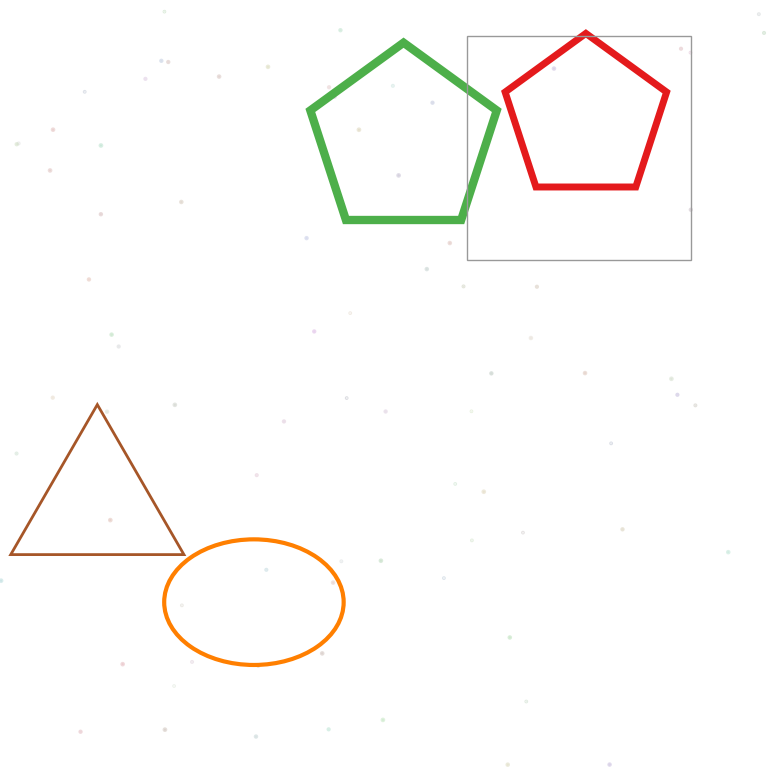[{"shape": "pentagon", "thickness": 2.5, "radius": 0.55, "center": [0.761, 0.846]}, {"shape": "pentagon", "thickness": 3, "radius": 0.64, "center": [0.524, 0.817]}, {"shape": "oval", "thickness": 1.5, "radius": 0.58, "center": [0.33, 0.218]}, {"shape": "triangle", "thickness": 1, "radius": 0.65, "center": [0.126, 0.345]}, {"shape": "square", "thickness": 0.5, "radius": 0.73, "center": [0.752, 0.808]}]